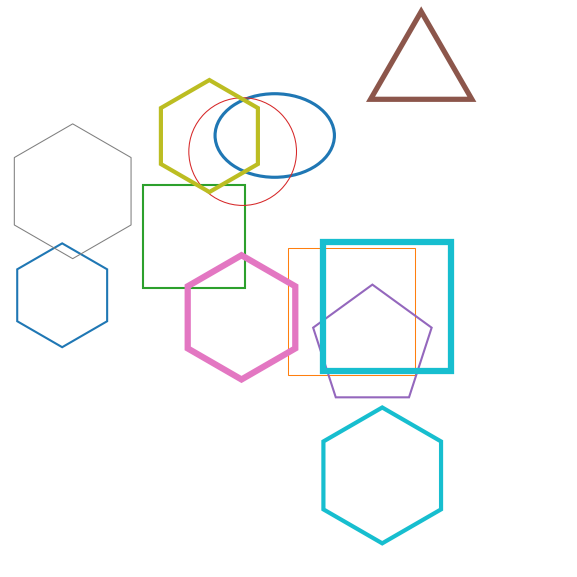[{"shape": "hexagon", "thickness": 1, "radius": 0.45, "center": [0.108, 0.488]}, {"shape": "oval", "thickness": 1.5, "radius": 0.52, "center": [0.476, 0.765]}, {"shape": "square", "thickness": 0.5, "radius": 0.55, "center": [0.608, 0.459]}, {"shape": "square", "thickness": 1, "radius": 0.44, "center": [0.336, 0.59]}, {"shape": "circle", "thickness": 0.5, "radius": 0.47, "center": [0.42, 0.737]}, {"shape": "pentagon", "thickness": 1, "radius": 0.54, "center": [0.645, 0.398]}, {"shape": "triangle", "thickness": 2.5, "radius": 0.51, "center": [0.729, 0.878]}, {"shape": "hexagon", "thickness": 3, "radius": 0.54, "center": [0.418, 0.45]}, {"shape": "hexagon", "thickness": 0.5, "radius": 0.58, "center": [0.126, 0.668]}, {"shape": "hexagon", "thickness": 2, "radius": 0.48, "center": [0.363, 0.764]}, {"shape": "square", "thickness": 3, "radius": 0.55, "center": [0.67, 0.468]}, {"shape": "hexagon", "thickness": 2, "radius": 0.59, "center": [0.662, 0.176]}]